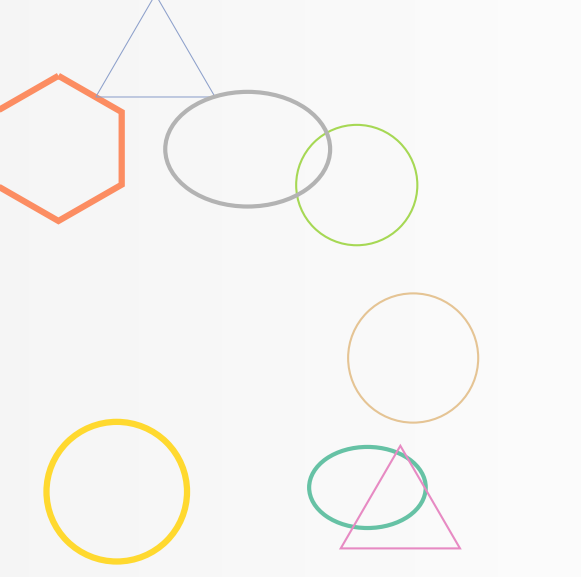[{"shape": "oval", "thickness": 2, "radius": 0.5, "center": [0.632, 0.155]}, {"shape": "hexagon", "thickness": 3, "radius": 0.63, "center": [0.101, 0.742]}, {"shape": "triangle", "thickness": 0.5, "radius": 0.59, "center": [0.267, 0.89]}, {"shape": "triangle", "thickness": 1, "radius": 0.59, "center": [0.689, 0.109]}, {"shape": "circle", "thickness": 1, "radius": 0.52, "center": [0.614, 0.679]}, {"shape": "circle", "thickness": 3, "radius": 0.6, "center": [0.201, 0.148]}, {"shape": "circle", "thickness": 1, "radius": 0.56, "center": [0.711, 0.379]}, {"shape": "oval", "thickness": 2, "radius": 0.71, "center": [0.426, 0.741]}]